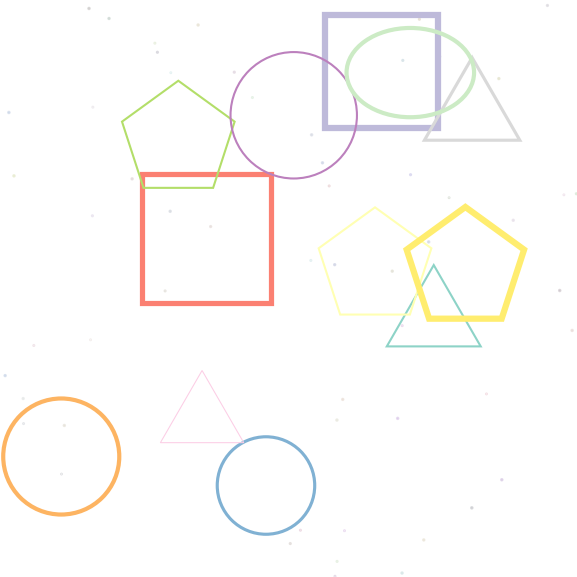[{"shape": "triangle", "thickness": 1, "radius": 0.47, "center": [0.751, 0.446]}, {"shape": "pentagon", "thickness": 1, "radius": 0.51, "center": [0.649, 0.537]}, {"shape": "square", "thickness": 3, "radius": 0.49, "center": [0.66, 0.875]}, {"shape": "square", "thickness": 2.5, "radius": 0.56, "center": [0.358, 0.586]}, {"shape": "circle", "thickness": 1.5, "radius": 0.42, "center": [0.461, 0.158]}, {"shape": "circle", "thickness": 2, "radius": 0.5, "center": [0.106, 0.209]}, {"shape": "pentagon", "thickness": 1, "radius": 0.51, "center": [0.309, 0.757]}, {"shape": "triangle", "thickness": 0.5, "radius": 0.42, "center": [0.35, 0.274]}, {"shape": "triangle", "thickness": 1.5, "radius": 0.48, "center": [0.818, 0.804]}, {"shape": "circle", "thickness": 1, "radius": 0.55, "center": [0.509, 0.8]}, {"shape": "oval", "thickness": 2, "radius": 0.55, "center": [0.711, 0.873]}, {"shape": "pentagon", "thickness": 3, "radius": 0.53, "center": [0.806, 0.534]}]